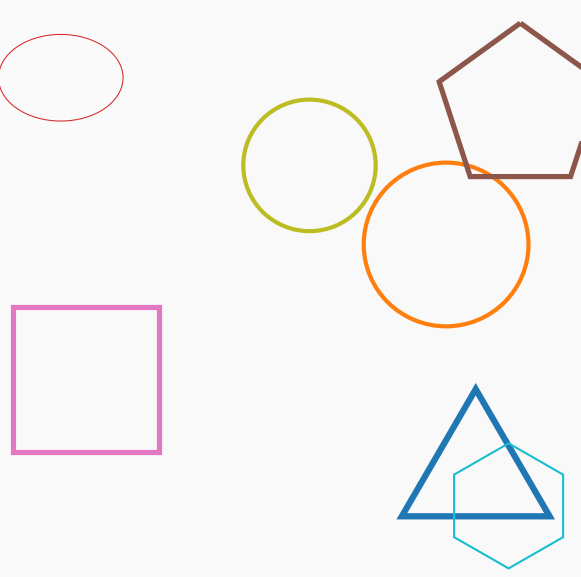[{"shape": "triangle", "thickness": 3, "radius": 0.73, "center": [0.818, 0.178]}, {"shape": "circle", "thickness": 2, "radius": 0.71, "center": [0.768, 0.576]}, {"shape": "oval", "thickness": 0.5, "radius": 0.54, "center": [0.105, 0.865]}, {"shape": "pentagon", "thickness": 2.5, "radius": 0.73, "center": [0.895, 0.812]}, {"shape": "square", "thickness": 2.5, "radius": 0.63, "center": [0.148, 0.342]}, {"shape": "circle", "thickness": 2, "radius": 0.57, "center": [0.532, 0.713]}, {"shape": "hexagon", "thickness": 1, "radius": 0.54, "center": [0.875, 0.123]}]